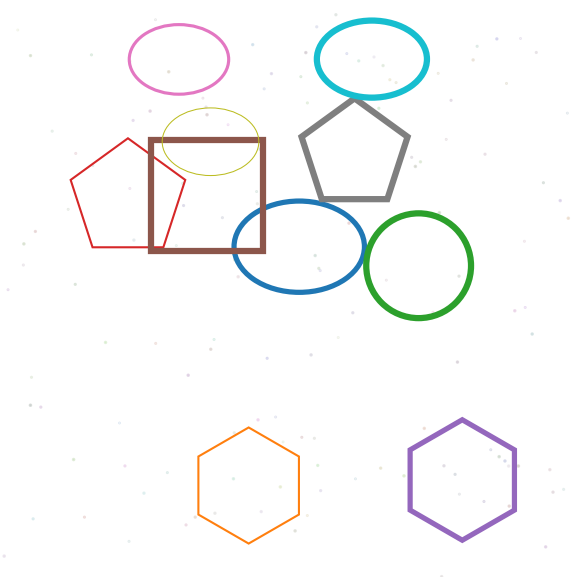[{"shape": "oval", "thickness": 2.5, "radius": 0.56, "center": [0.518, 0.572]}, {"shape": "hexagon", "thickness": 1, "radius": 0.5, "center": [0.431, 0.158]}, {"shape": "circle", "thickness": 3, "radius": 0.45, "center": [0.725, 0.539]}, {"shape": "pentagon", "thickness": 1, "radius": 0.52, "center": [0.222, 0.655]}, {"shape": "hexagon", "thickness": 2.5, "radius": 0.52, "center": [0.8, 0.168]}, {"shape": "square", "thickness": 3, "radius": 0.48, "center": [0.359, 0.661]}, {"shape": "oval", "thickness": 1.5, "radius": 0.43, "center": [0.31, 0.896]}, {"shape": "pentagon", "thickness": 3, "radius": 0.48, "center": [0.614, 0.732]}, {"shape": "oval", "thickness": 0.5, "radius": 0.42, "center": [0.365, 0.754]}, {"shape": "oval", "thickness": 3, "radius": 0.48, "center": [0.644, 0.897]}]